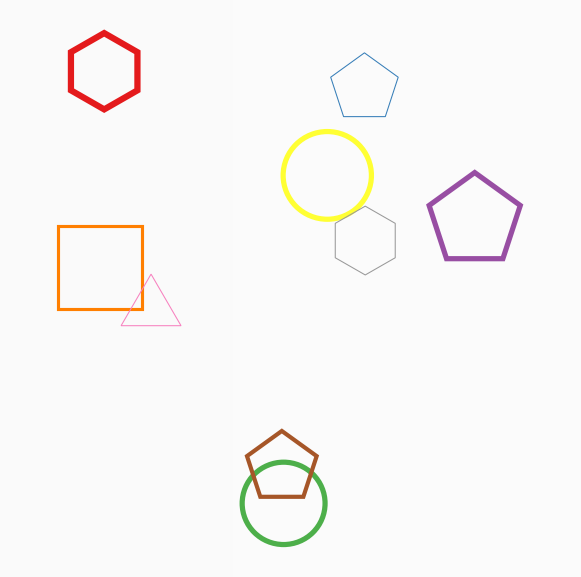[{"shape": "hexagon", "thickness": 3, "radius": 0.33, "center": [0.179, 0.876]}, {"shape": "pentagon", "thickness": 0.5, "radius": 0.31, "center": [0.627, 0.847]}, {"shape": "circle", "thickness": 2.5, "radius": 0.36, "center": [0.488, 0.128]}, {"shape": "pentagon", "thickness": 2.5, "radius": 0.41, "center": [0.817, 0.618]}, {"shape": "square", "thickness": 1.5, "radius": 0.36, "center": [0.172, 0.536]}, {"shape": "circle", "thickness": 2.5, "radius": 0.38, "center": [0.563, 0.695]}, {"shape": "pentagon", "thickness": 2, "radius": 0.32, "center": [0.485, 0.19]}, {"shape": "triangle", "thickness": 0.5, "radius": 0.3, "center": [0.26, 0.465]}, {"shape": "hexagon", "thickness": 0.5, "radius": 0.3, "center": [0.628, 0.583]}]